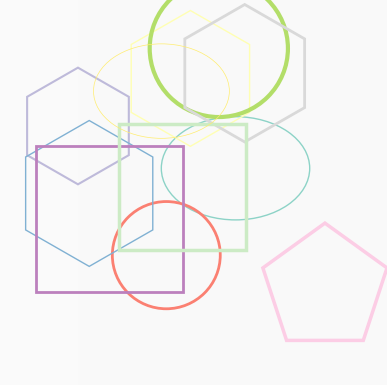[{"shape": "oval", "thickness": 1, "radius": 0.96, "center": [0.608, 0.563]}, {"shape": "hexagon", "thickness": 1, "radius": 0.88, "center": [0.491, 0.796]}, {"shape": "hexagon", "thickness": 1.5, "radius": 0.76, "center": [0.201, 0.673]}, {"shape": "circle", "thickness": 2, "radius": 0.7, "center": [0.429, 0.337]}, {"shape": "hexagon", "thickness": 1, "radius": 0.95, "center": [0.23, 0.498]}, {"shape": "circle", "thickness": 3, "radius": 0.89, "center": [0.565, 0.874]}, {"shape": "pentagon", "thickness": 2.5, "radius": 0.84, "center": [0.839, 0.252]}, {"shape": "hexagon", "thickness": 2, "radius": 0.89, "center": [0.632, 0.81]}, {"shape": "square", "thickness": 2, "radius": 0.95, "center": [0.283, 0.432]}, {"shape": "square", "thickness": 2.5, "radius": 0.82, "center": [0.471, 0.514]}, {"shape": "oval", "thickness": 0.5, "radius": 0.88, "center": [0.417, 0.763]}]